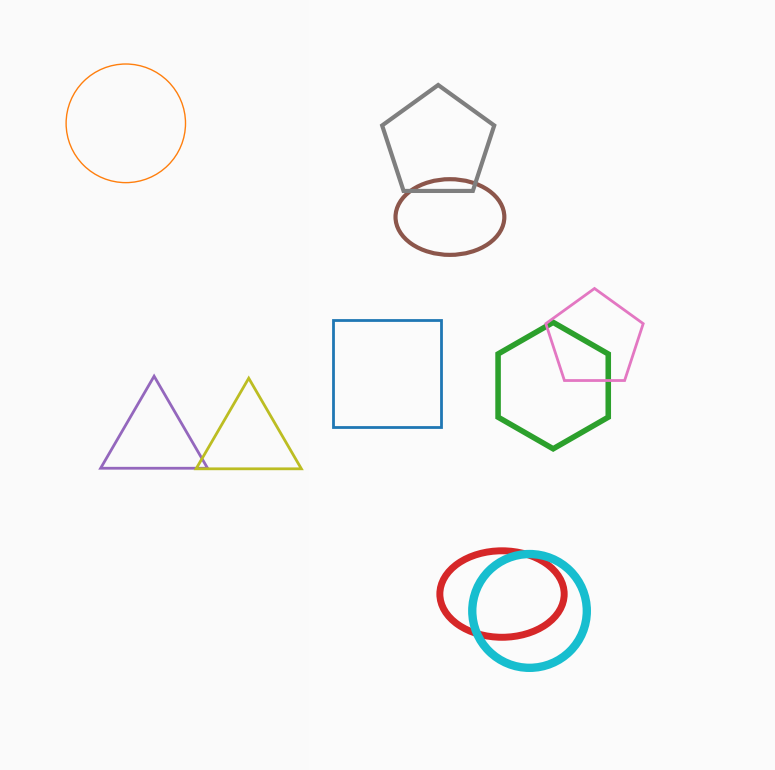[{"shape": "square", "thickness": 1, "radius": 0.35, "center": [0.5, 0.515]}, {"shape": "circle", "thickness": 0.5, "radius": 0.39, "center": [0.162, 0.84]}, {"shape": "hexagon", "thickness": 2, "radius": 0.41, "center": [0.714, 0.499]}, {"shape": "oval", "thickness": 2.5, "radius": 0.4, "center": [0.648, 0.229]}, {"shape": "triangle", "thickness": 1, "radius": 0.4, "center": [0.199, 0.432]}, {"shape": "oval", "thickness": 1.5, "radius": 0.35, "center": [0.581, 0.718]}, {"shape": "pentagon", "thickness": 1, "radius": 0.33, "center": [0.767, 0.559]}, {"shape": "pentagon", "thickness": 1.5, "radius": 0.38, "center": [0.565, 0.814]}, {"shape": "triangle", "thickness": 1, "radius": 0.39, "center": [0.321, 0.43]}, {"shape": "circle", "thickness": 3, "radius": 0.37, "center": [0.683, 0.207]}]